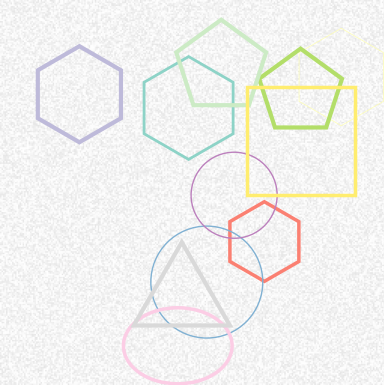[{"shape": "hexagon", "thickness": 2, "radius": 0.67, "center": [0.49, 0.719]}, {"shape": "hexagon", "thickness": 0.5, "radius": 0.63, "center": [0.886, 0.8]}, {"shape": "hexagon", "thickness": 3, "radius": 0.62, "center": [0.206, 0.755]}, {"shape": "hexagon", "thickness": 2.5, "radius": 0.52, "center": [0.687, 0.373]}, {"shape": "circle", "thickness": 1, "radius": 0.73, "center": [0.537, 0.267]}, {"shape": "pentagon", "thickness": 3, "radius": 0.57, "center": [0.781, 0.76]}, {"shape": "oval", "thickness": 2.5, "radius": 0.71, "center": [0.462, 0.102]}, {"shape": "triangle", "thickness": 3, "radius": 0.72, "center": [0.472, 0.227]}, {"shape": "circle", "thickness": 1, "radius": 0.56, "center": [0.608, 0.493]}, {"shape": "pentagon", "thickness": 3, "radius": 0.61, "center": [0.575, 0.826]}, {"shape": "square", "thickness": 2.5, "radius": 0.7, "center": [0.783, 0.633]}]